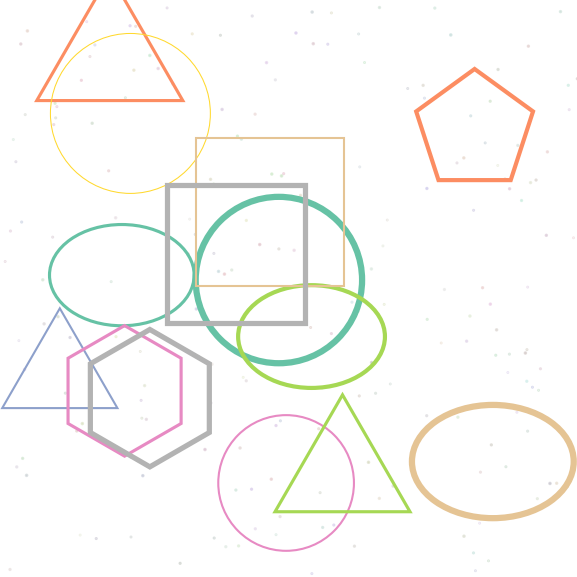[{"shape": "circle", "thickness": 3, "radius": 0.72, "center": [0.483, 0.514]}, {"shape": "oval", "thickness": 1.5, "radius": 0.63, "center": [0.211, 0.523]}, {"shape": "pentagon", "thickness": 2, "radius": 0.53, "center": [0.822, 0.773]}, {"shape": "triangle", "thickness": 1.5, "radius": 0.73, "center": [0.19, 0.898]}, {"shape": "triangle", "thickness": 1, "radius": 0.58, "center": [0.104, 0.35]}, {"shape": "circle", "thickness": 1, "radius": 0.59, "center": [0.495, 0.163]}, {"shape": "hexagon", "thickness": 1.5, "radius": 0.57, "center": [0.216, 0.322]}, {"shape": "triangle", "thickness": 1.5, "radius": 0.67, "center": [0.593, 0.18]}, {"shape": "oval", "thickness": 2, "radius": 0.64, "center": [0.539, 0.416]}, {"shape": "circle", "thickness": 0.5, "radius": 0.69, "center": [0.226, 0.803]}, {"shape": "square", "thickness": 1, "radius": 0.64, "center": [0.467, 0.632]}, {"shape": "oval", "thickness": 3, "radius": 0.7, "center": [0.853, 0.2]}, {"shape": "hexagon", "thickness": 2.5, "radius": 0.59, "center": [0.259, 0.31]}, {"shape": "square", "thickness": 2.5, "radius": 0.6, "center": [0.409, 0.559]}]